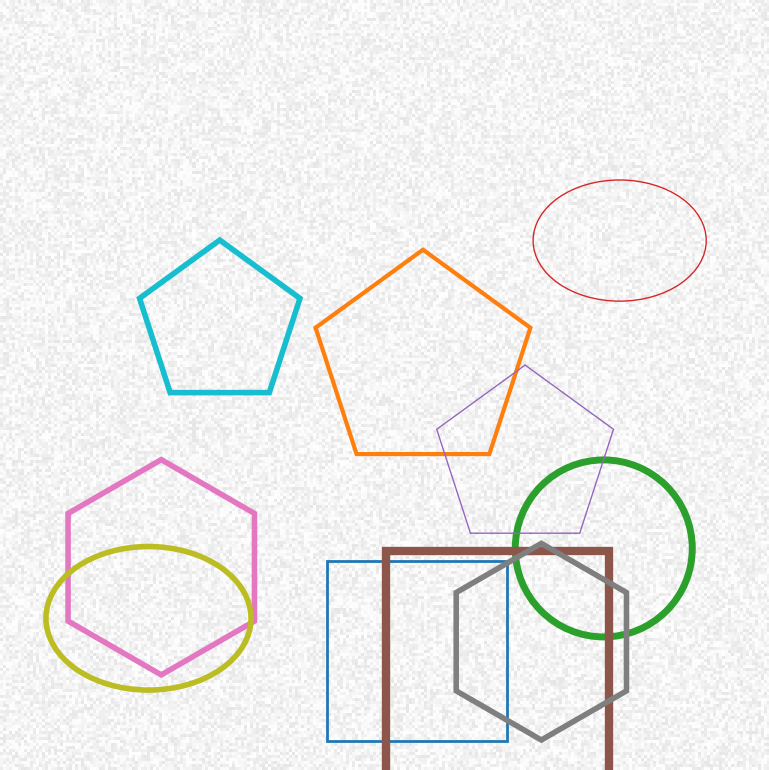[{"shape": "square", "thickness": 1, "radius": 0.58, "center": [0.541, 0.154]}, {"shape": "pentagon", "thickness": 1.5, "radius": 0.73, "center": [0.549, 0.529]}, {"shape": "circle", "thickness": 2.5, "radius": 0.57, "center": [0.784, 0.288]}, {"shape": "oval", "thickness": 0.5, "radius": 0.56, "center": [0.805, 0.688]}, {"shape": "pentagon", "thickness": 0.5, "radius": 0.6, "center": [0.682, 0.405]}, {"shape": "square", "thickness": 3, "radius": 0.72, "center": [0.646, 0.139]}, {"shape": "hexagon", "thickness": 2, "radius": 0.7, "center": [0.209, 0.263]}, {"shape": "hexagon", "thickness": 2, "radius": 0.64, "center": [0.703, 0.167]}, {"shape": "oval", "thickness": 2, "radius": 0.67, "center": [0.193, 0.197]}, {"shape": "pentagon", "thickness": 2, "radius": 0.55, "center": [0.285, 0.579]}]